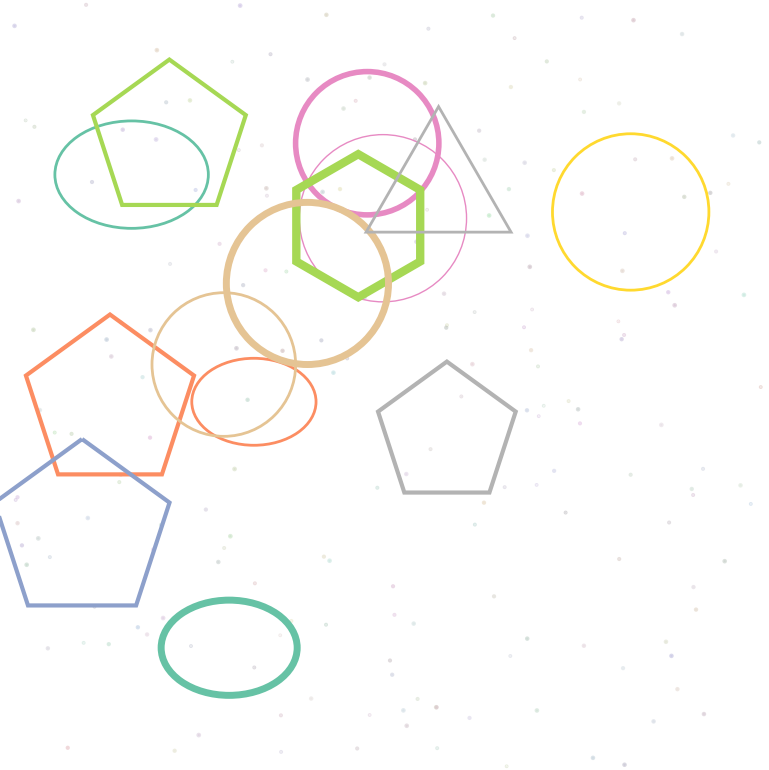[{"shape": "oval", "thickness": 1, "radius": 0.5, "center": [0.171, 0.773]}, {"shape": "oval", "thickness": 2.5, "radius": 0.44, "center": [0.298, 0.159]}, {"shape": "pentagon", "thickness": 1.5, "radius": 0.57, "center": [0.143, 0.477]}, {"shape": "oval", "thickness": 1, "radius": 0.4, "center": [0.33, 0.478]}, {"shape": "pentagon", "thickness": 1.5, "radius": 0.6, "center": [0.107, 0.31]}, {"shape": "circle", "thickness": 0.5, "radius": 0.54, "center": [0.497, 0.717]}, {"shape": "circle", "thickness": 2, "radius": 0.47, "center": [0.477, 0.814]}, {"shape": "hexagon", "thickness": 3, "radius": 0.46, "center": [0.465, 0.707]}, {"shape": "pentagon", "thickness": 1.5, "radius": 0.52, "center": [0.22, 0.818]}, {"shape": "circle", "thickness": 1, "radius": 0.51, "center": [0.819, 0.725]}, {"shape": "circle", "thickness": 2.5, "radius": 0.53, "center": [0.399, 0.632]}, {"shape": "circle", "thickness": 1, "radius": 0.47, "center": [0.291, 0.527]}, {"shape": "pentagon", "thickness": 1.5, "radius": 0.47, "center": [0.58, 0.436]}, {"shape": "triangle", "thickness": 1, "radius": 0.54, "center": [0.57, 0.753]}]